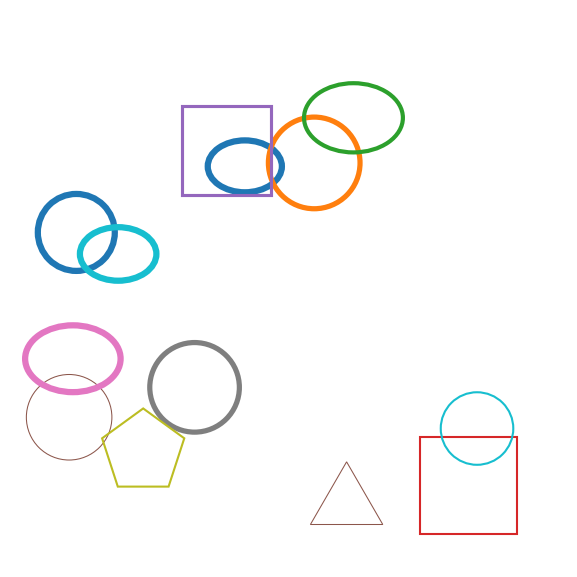[{"shape": "circle", "thickness": 3, "radius": 0.33, "center": [0.132, 0.597]}, {"shape": "oval", "thickness": 3, "radius": 0.32, "center": [0.424, 0.711]}, {"shape": "circle", "thickness": 2.5, "radius": 0.4, "center": [0.544, 0.717]}, {"shape": "oval", "thickness": 2, "radius": 0.43, "center": [0.612, 0.795]}, {"shape": "square", "thickness": 1, "radius": 0.42, "center": [0.811, 0.159]}, {"shape": "square", "thickness": 1.5, "radius": 0.39, "center": [0.392, 0.738]}, {"shape": "triangle", "thickness": 0.5, "radius": 0.36, "center": [0.6, 0.127]}, {"shape": "circle", "thickness": 0.5, "radius": 0.37, "center": [0.12, 0.277]}, {"shape": "oval", "thickness": 3, "radius": 0.41, "center": [0.126, 0.378]}, {"shape": "circle", "thickness": 2.5, "radius": 0.39, "center": [0.337, 0.328]}, {"shape": "pentagon", "thickness": 1, "radius": 0.37, "center": [0.248, 0.217]}, {"shape": "circle", "thickness": 1, "radius": 0.31, "center": [0.826, 0.257]}, {"shape": "oval", "thickness": 3, "radius": 0.33, "center": [0.205, 0.559]}]